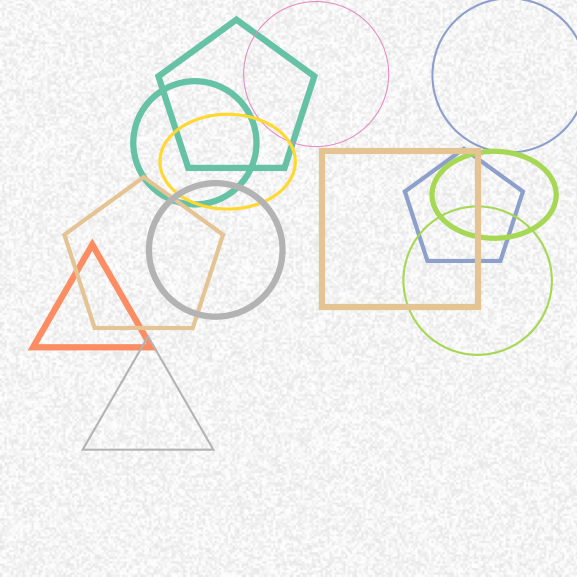[{"shape": "pentagon", "thickness": 3, "radius": 0.71, "center": [0.409, 0.823]}, {"shape": "circle", "thickness": 3, "radius": 0.53, "center": [0.337, 0.752]}, {"shape": "triangle", "thickness": 3, "radius": 0.59, "center": [0.16, 0.457]}, {"shape": "circle", "thickness": 1, "radius": 0.67, "center": [0.882, 0.869]}, {"shape": "pentagon", "thickness": 2, "radius": 0.54, "center": [0.803, 0.634]}, {"shape": "circle", "thickness": 0.5, "radius": 0.63, "center": [0.547, 0.871]}, {"shape": "circle", "thickness": 1, "radius": 0.64, "center": [0.827, 0.513]}, {"shape": "oval", "thickness": 2.5, "radius": 0.54, "center": [0.856, 0.662]}, {"shape": "oval", "thickness": 1.5, "radius": 0.59, "center": [0.394, 0.719]}, {"shape": "square", "thickness": 3, "radius": 0.67, "center": [0.693, 0.603]}, {"shape": "pentagon", "thickness": 2, "radius": 0.72, "center": [0.249, 0.548]}, {"shape": "triangle", "thickness": 1, "radius": 0.65, "center": [0.256, 0.286]}, {"shape": "circle", "thickness": 3, "radius": 0.58, "center": [0.374, 0.566]}]